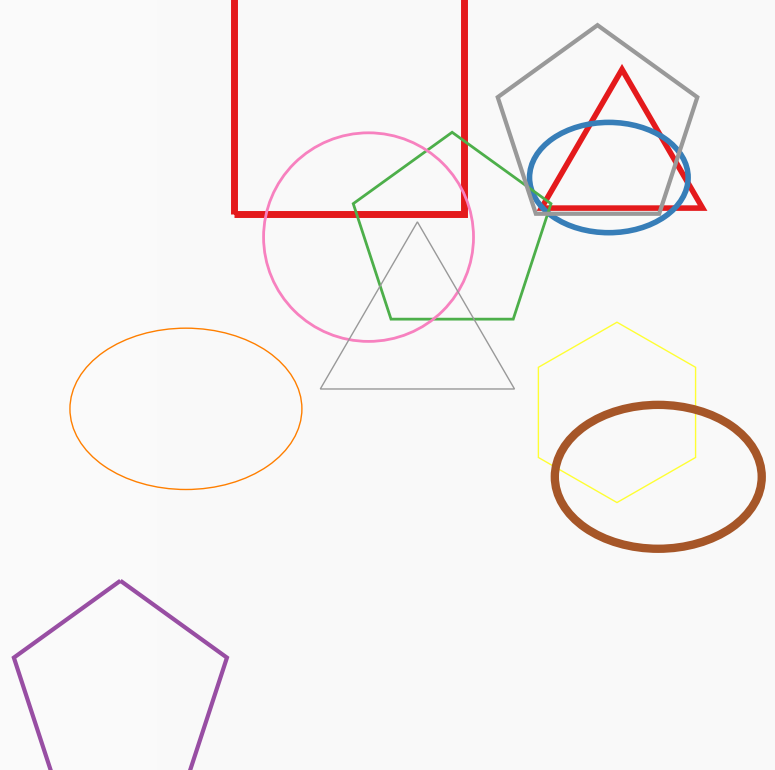[{"shape": "triangle", "thickness": 2, "radius": 0.6, "center": [0.803, 0.79]}, {"shape": "square", "thickness": 2.5, "radius": 0.74, "center": [0.45, 0.871]}, {"shape": "oval", "thickness": 2, "radius": 0.51, "center": [0.786, 0.769]}, {"shape": "pentagon", "thickness": 1, "radius": 0.67, "center": [0.583, 0.694]}, {"shape": "pentagon", "thickness": 1.5, "radius": 0.72, "center": [0.155, 0.101]}, {"shape": "oval", "thickness": 0.5, "radius": 0.75, "center": [0.24, 0.469]}, {"shape": "hexagon", "thickness": 0.5, "radius": 0.59, "center": [0.796, 0.464]}, {"shape": "oval", "thickness": 3, "radius": 0.67, "center": [0.849, 0.381]}, {"shape": "circle", "thickness": 1, "radius": 0.68, "center": [0.476, 0.692]}, {"shape": "triangle", "thickness": 0.5, "radius": 0.72, "center": [0.539, 0.567]}, {"shape": "pentagon", "thickness": 1.5, "radius": 0.68, "center": [0.771, 0.832]}]